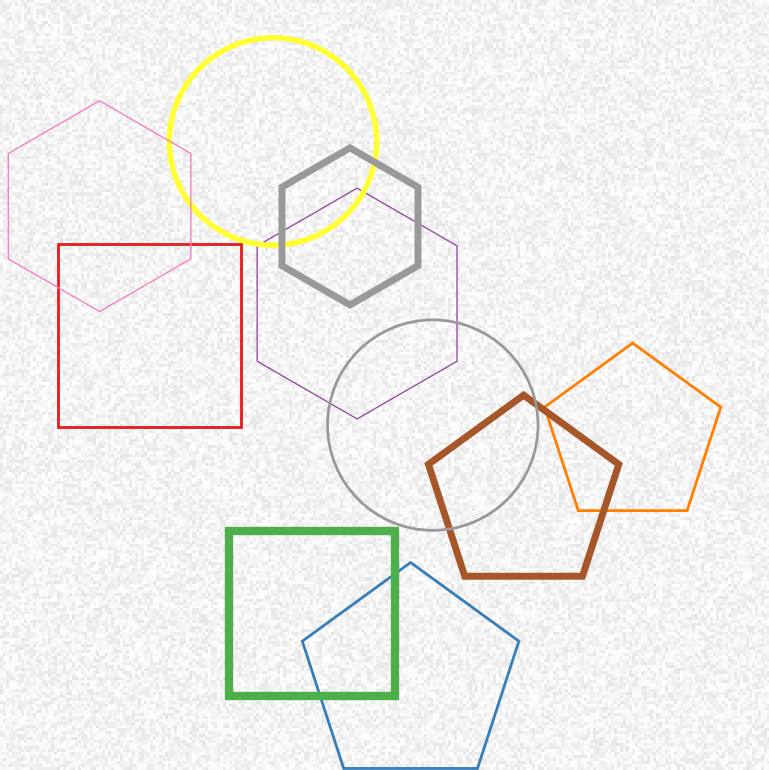[{"shape": "square", "thickness": 1, "radius": 0.59, "center": [0.195, 0.564]}, {"shape": "pentagon", "thickness": 1, "radius": 0.74, "center": [0.533, 0.122]}, {"shape": "square", "thickness": 3, "radius": 0.54, "center": [0.405, 0.203]}, {"shape": "hexagon", "thickness": 0.5, "radius": 0.75, "center": [0.464, 0.606]}, {"shape": "pentagon", "thickness": 1, "radius": 0.6, "center": [0.822, 0.434]}, {"shape": "circle", "thickness": 2, "radius": 0.67, "center": [0.355, 0.816]}, {"shape": "pentagon", "thickness": 2.5, "radius": 0.65, "center": [0.68, 0.357]}, {"shape": "hexagon", "thickness": 0.5, "radius": 0.68, "center": [0.129, 0.732]}, {"shape": "hexagon", "thickness": 2.5, "radius": 0.51, "center": [0.455, 0.706]}, {"shape": "circle", "thickness": 1, "radius": 0.68, "center": [0.562, 0.448]}]